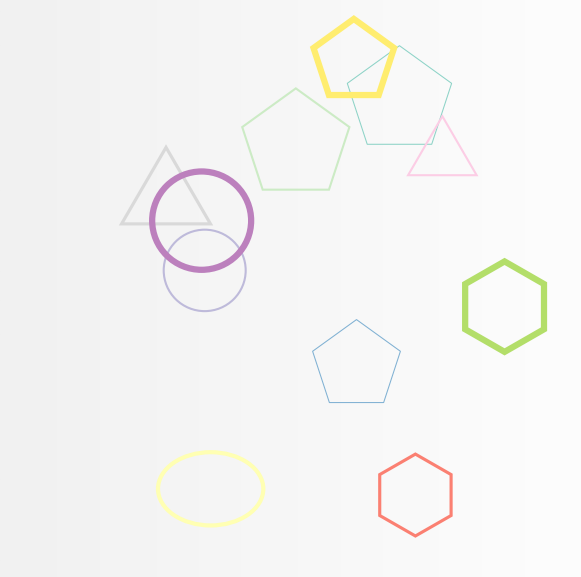[{"shape": "pentagon", "thickness": 0.5, "radius": 0.47, "center": [0.687, 0.826]}, {"shape": "oval", "thickness": 2, "radius": 0.45, "center": [0.362, 0.153]}, {"shape": "circle", "thickness": 1, "radius": 0.35, "center": [0.352, 0.531]}, {"shape": "hexagon", "thickness": 1.5, "radius": 0.35, "center": [0.715, 0.142]}, {"shape": "pentagon", "thickness": 0.5, "radius": 0.4, "center": [0.613, 0.366]}, {"shape": "hexagon", "thickness": 3, "radius": 0.39, "center": [0.868, 0.468]}, {"shape": "triangle", "thickness": 1, "radius": 0.34, "center": [0.761, 0.73]}, {"shape": "triangle", "thickness": 1.5, "radius": 0.44, "center": [0.286, 0.656]}, {"shape": "circle", "thickness": 3, "radius": 0.43, "center": [0.347, 0.617]}, {"shape": "pentagon", "thickness": 1, "radius": 0.48, "center": [0.509, 0.749]}, {"shape": "pentagon", "thickness": 3, "radius": 0.36, "center": [0.609, 0.894]}]